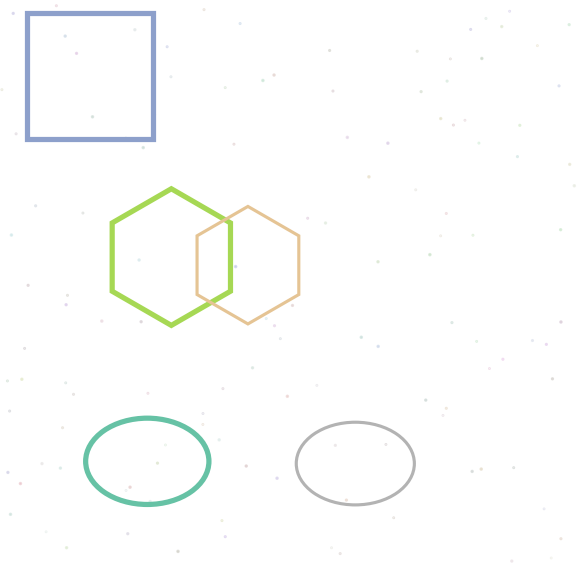[{"shape": "oval", "thickness": 2.5, "radius": 0.53, "center": [0.255, 0.2]}, {"shape": "square", "thickness": 2.5, "radius": 0.55, "center": [0.156, 0.867]}, {"shape": "hexagon", "thickness": 2.5, "radius": 0.59, "center": [0.297, 0.554]}, {"shape": "hexagon", "thickness": 1.5, "radius": 0.51, "center": [0.429, 0.54]}, {"shape": "oval", "thickness": 1.5, "radius": 0.51, "center": [0.615, 0.196]}]